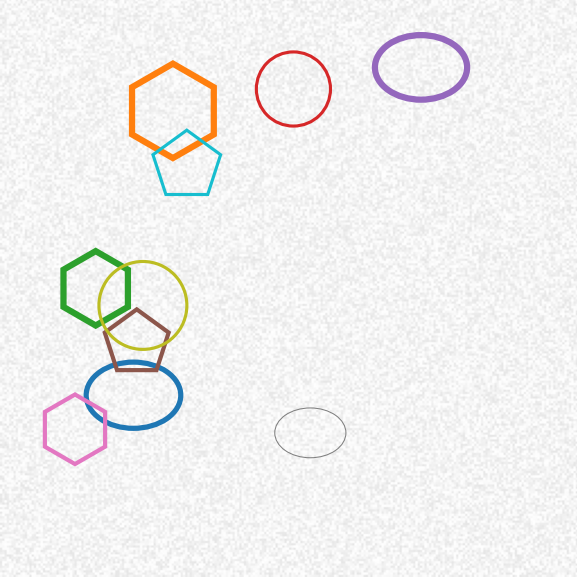[{"shape": "oval", "thickness": 2.5, "radius": 0.41, "center": [0.231, 0.315]}, {"shape": "hexagon", "thickness": 3, "radius": 0.41, "center": [0.299, 0.807]}, {"shape": "hexagon", "thickness": 3, "radius": 0.32, "center": [0.166, 0.5]}, {"shape": "circle", "thickness": 1.5, "radius": 0.32, "center": [0.508, 0.845]}, {"shape": "oval", "thickness": 3, "radius": 0.4, "center": [0.729, 0.882]}, {"shape": "pentagon", "thickness": 2, "radius": 0.29, "center": [0.237, 0.405]}, {"shape": "hexagon", "thickness": 2, "radius": 0.3, "center": [0.13, 0.256]}, {"shape": "oval", "thickness": 0.5, "radius": 0.31, "center": [0.537, 0.25]}, {"shape": "circle", "thickness": 1.5, "radius": 0.38, "center": [0.247, 0.47]}, {"shape": "pentagon", "thickness": 1.5, "radius": 0.31, "center": [0.323, 0.712]}]